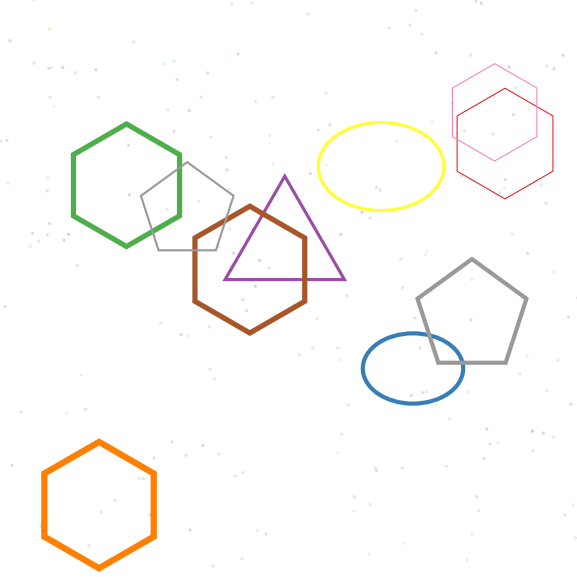[{"shape": "hexagon", "thickness": 0.5, "radius": 0.48, "center": [0.875, 0.751]}, {"shape": "oval", "thickness": 2, "radius": 0.43, "center": [0.715, 0.361]}, {"shape": "hexagon", "thickness": 2.5, "radius": 0.53, "center": [0.219, 0.678]}, {"shape": "triangle", "thickness": 1.5, "radius": 0.6, "center": [0.493, 0.575]}, {"shape": "hexagon", "thickness": 3, "radius": 0.55, "center": [0.171, 0.125]}, {"shape": "oval", "thickness": 1.5, "radius": 0.54, "center": [0.66, 0.711]}, {"shape": "hexagon", "thickness": 2.5, "radius": 0.55, "center": [0.433, 0.532]}, {"shape": "hexagon", "thickness": 0.5, "radius": 0.42, "center": [0.857, 0.805]}, {"shape": "pentagon", "thickness": 1, "radius": 0.42, "center": [0.324, 0.634]}, {"shape": "pentagon", "thickness": 2, "radius": 0.5, "center": [0.817, 0.451]}]